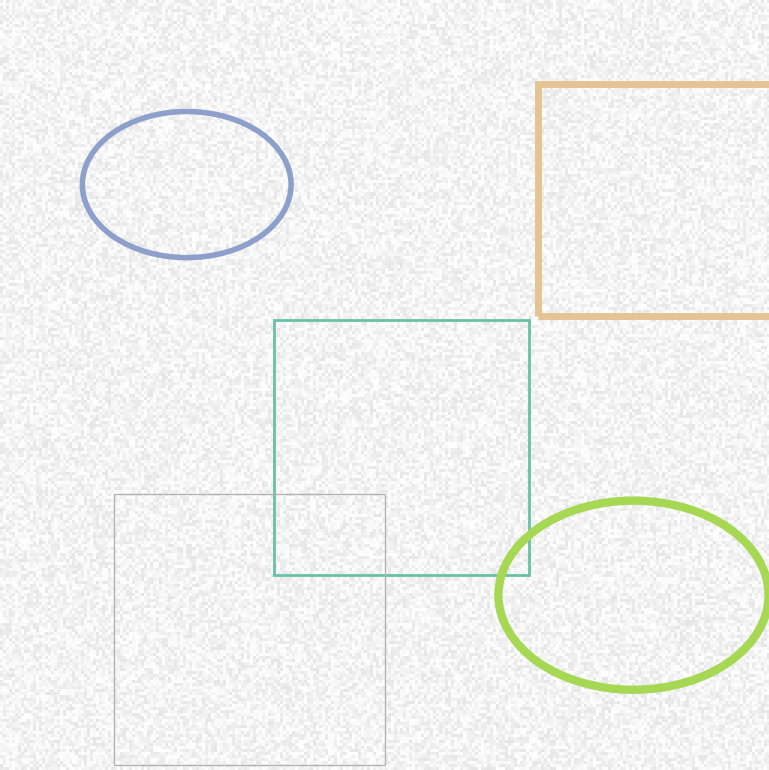[{"shape": "square", "thickness": 1, "radius": 0.83, "center": [0.521, 0.418]}, {"shape": "oval", "thickness": 2, "radius": 0.68, "center": [0.242, 0.76]}, {"shape": "oval", "thickness": 3, "radius": 0.88, "center": [0.823, 0.227]}, {"shape": "square", "thickness": 2.5, "radius": 0.75, "center": [0.849, 0.74]}, {"shape": "square", "thickness": 0.5, "radius": 0.88, "center": [0.324, 0.183]}]